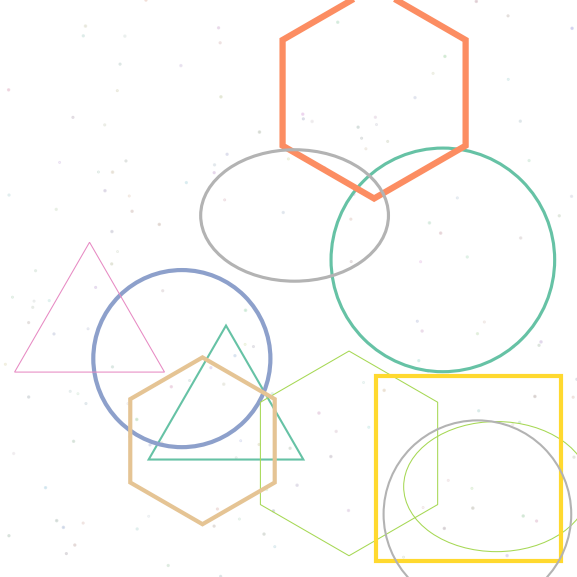[{"shape": "triangle", "thickness": 1, "radius": 0.77, "center": [0.391, 0.281]}, {"shape": "circle", "thickness": 1.5, "radius": 0.97, "center": [0.767, 0.549]}, {"shape": "hexagon", "thickness": 3, "radius": 0.92, "center": [0.648, 0.838]}, {"shape": "circle", "thickness": 2, "radius": 0.77, "center": [0.315, 0.378]}, {"shape": "triangle", "thickness": 0.5, "radius": 0.75, "center": [0.155, 0.43]}, {"shape": "hexagon", "thickness": 0.5, "radius": 0.89, "center": [0.604, 0.214]}, {"shape": "oval", "thickness": 0.5, "radius": 0.8, "center": [0.86, 0.157]}, {"shape": "square", "thickness": 2, "radius": 0.8, "center": [0.811, 0.188]}, {"shape": "hexagon", "thickness": 2, "radius": 0.72, "center": [0.351, 0.236]}, {"shape": "oval", "thickness": 1.5, "radius": 0.81, "center": [0.51, 0.626]}, {"shape": "circle", "thickness": 1, "radius": 0.81, "center": [0.827, 0.109]}]